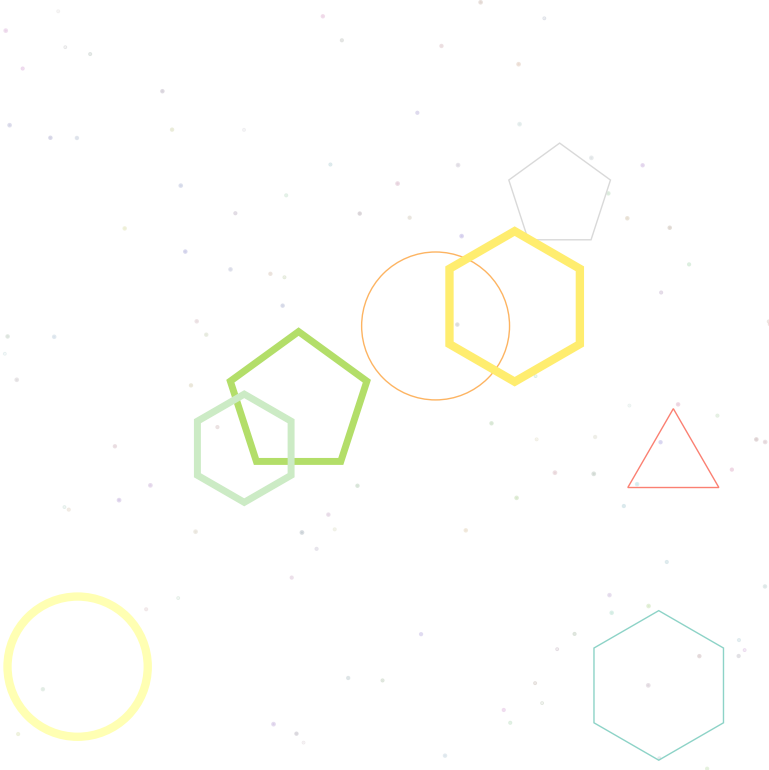[{"shape": "hexagon", "thickness": 0.5, "radius": 0.49, "center": [0.855, 0.11]}, {"shape": "circle", "thickness": 3, "radius": 0.46, "center": [0.101, 0.134]}, {"shape": "triangle", "thickness": 0.5, "radius": 0.34, "center": [0.874, 0.401]}, {"shape": "circle", "thickness": 0.5, "radius": 0.48, "center": [0.566, 0.577]}, {"shape": "pentagon", "thickness": 2.5, "radius": 0.47, "center": [0.388, 0.476]}, {"shape": "pentagon", "thickness": 0.5, "radius": 0.35, "center": [0.727, 0.745]}, {"shape": "hexagon", "thickness": 2.5, "radius": 0.35, "center": [0.317, 0.418]}, {"shape": "hexagon", "thickness": 3, "radius": 0.49, "center": [0.668, 0.602]}]